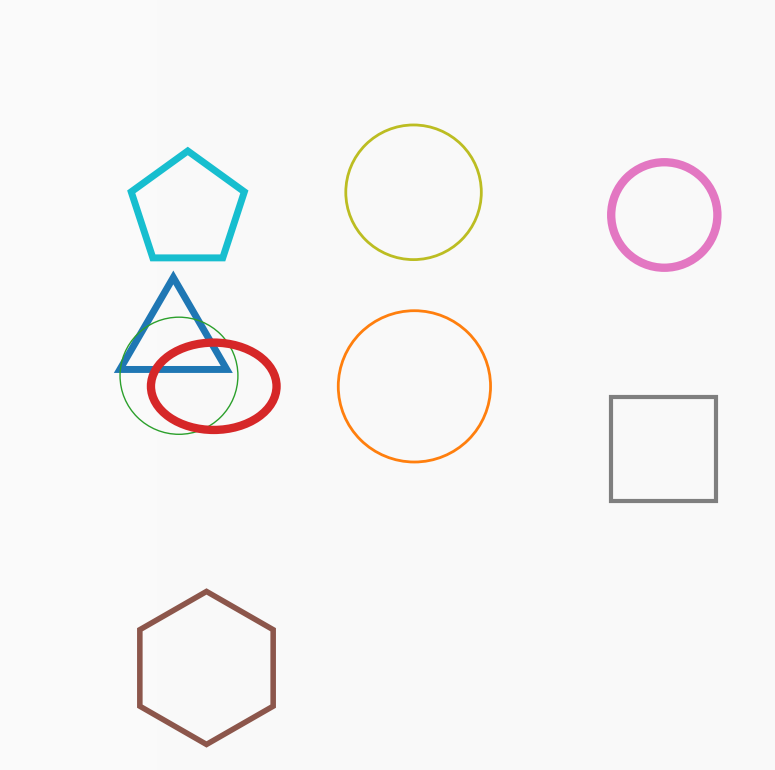[{"shape": "triangle", "thickness": 2.5, "radius": 0.4, "center": [0.224, 0.56]}, {"shape": "circle", "thickness": 1, "radius": 0.49, "center": [0.535, 0.498]}, {"shape": "circle", "thickness": 0.5, "radius": 0.38, "center": [0.231, 0.512]}, {"shape": "oval", "thickness": 3, "radius": 0.41, "center": [0.276, 0.498]}, {"shape": "hexagon", "thickness": 2, "radius": 0.5, "center": [0.266, 0.133]}, {"shape": "circle", "thickness": 3, "radius": 0.34, "center": [0.857, 0.721]}, {"shape": "square", "thickness": 1.5, "radius": 0.34, "center": [0.857, 0.417]}, {"shape": "circle", "thickness": 1, "radius": 0.44, "center": [0.534, 0.75]}, {"shape": "pentagon", "thickness": 2.5, "radius": 0.38, "center": [0.242, 0.727]}]